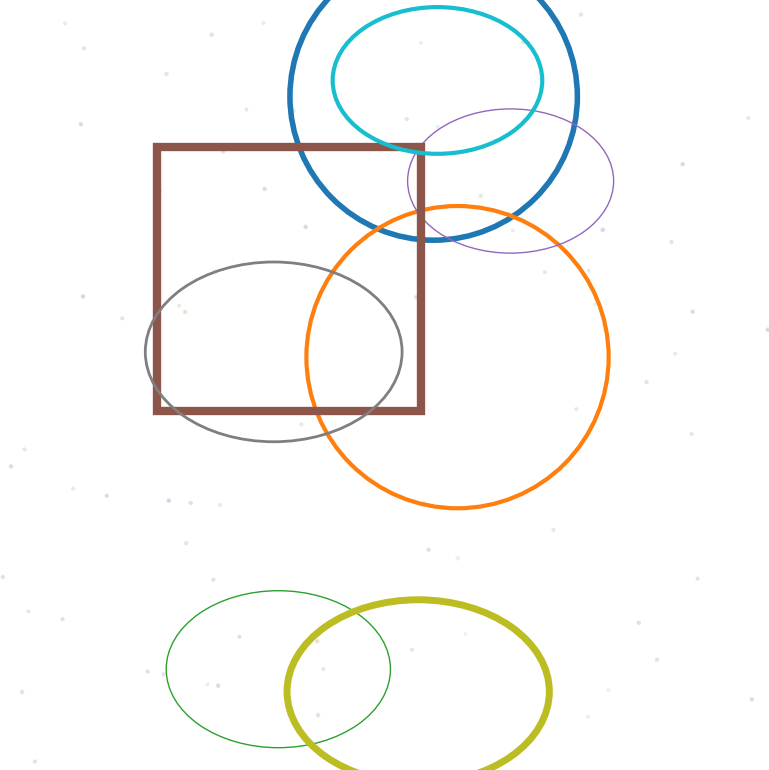[{"shape": "circle", "thickness": 2, "radius": 0.93, "center": [0.563, 0.875]}, {"shape": "circle", "thickness": 1.5, "radius": 0.98, "center": [0.594, 0.536]}, {"shape": "oval", "thickness": 0.5, "radius": 0.73, "center": [0.361, 0.131]}, {"shape": "oval", "thickness": 0.5, "radius": 0.67, "center": [0.663, 0.765]}, {"shape": "square", "thickness": 3, "radius": 0.86, "center": [0.375, 0.638]}, {"shape": "oval", "thickness": 1, "radius": 0.83, "center": [0.355, 0.543]}, {"shape": "oval", "thickness": 2.5, "radius": 0.85, "center": [0.543, 0.102]}, {"shape": "oval", "thickness": 1.5, "radius": 0.68, "center": [0.568, 0.896]}]